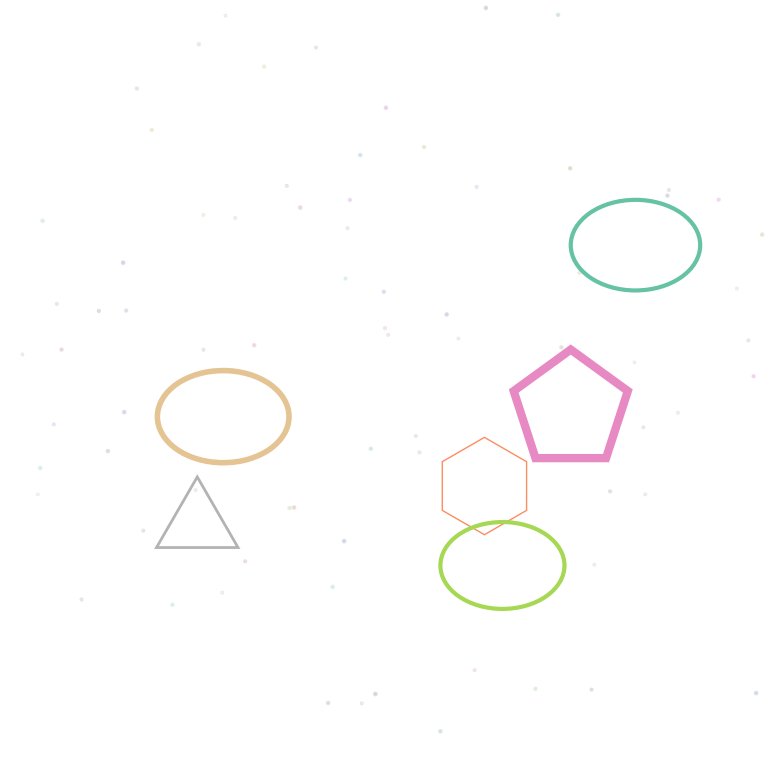[{"shape": "oval", "thickness": 1.5, "radius": 0.42, "center": [0.825, 0.682]}, {"shape": "hexagon", "thickness": 0.5, "radius": 0.32, "center": [0.629, 0.369]}, {"shape": "pentagon", "thickness": 3, "radius": 0.39, "center": [0.741, 0.468]}, {"shape": "oval", "thickness": 1.5, "radius": 0.4, "center": [0.653, 0.266]}, {"shape": "oval", "thickness": 2, "radius": 0.43, "center": [0.29, 0.459]}, {"shape": "triangle", "thickness": 1, "radius": 0.31, "center": [0.256, 0.319]}]